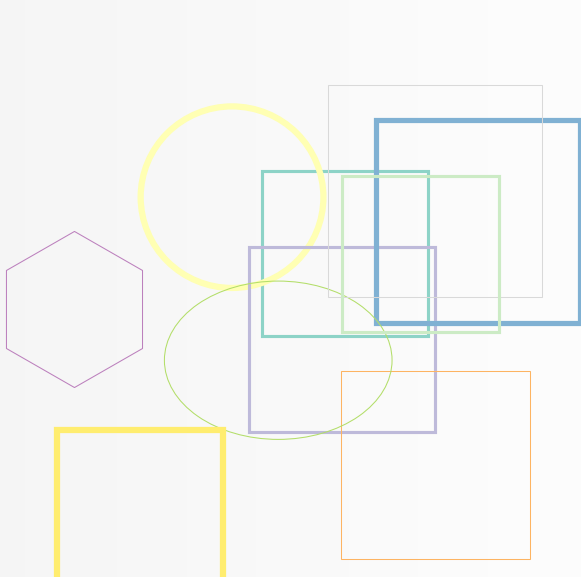[{"shape": "square", "thickness": 1.5, "radius": 0.71, "center": [0.593, 0.561]}, {"shape": "circle", "thickness": 3, "radius": 0.79, "center": [0.399, 0.658]}, {"shape": "square", "thickness": 1.5, "radius": 0.8, "center": [0.588, 0.411]}, {"shape": "square", "thickness": 2.5, "radius": 0.88, "center": [0.822, 0.615]}, {"shape": "square", "thickness": 0.5, "radius": 0.81, "center": [0.749, 0.194]}, {"shape": "oval", "thickness": 0.5, "radius": 0.98, "center": [0.479, 0.375]}, {"shape": "square", "thickness": 0.5, "radius": 0.92, "center": [0.748, 0.668]}, {"shape": "hexagon", "thickness": 0.5, "radius": 0.68, "center": [0.128, 0.463]}, {"shape": "square", "thickness": 1.5, "radius": 0.68, "center": [0.724, 0.559]}, {"shape": "square", "thickness": 3, "radius": 0.71, "center": [0.241, 0.112]}]